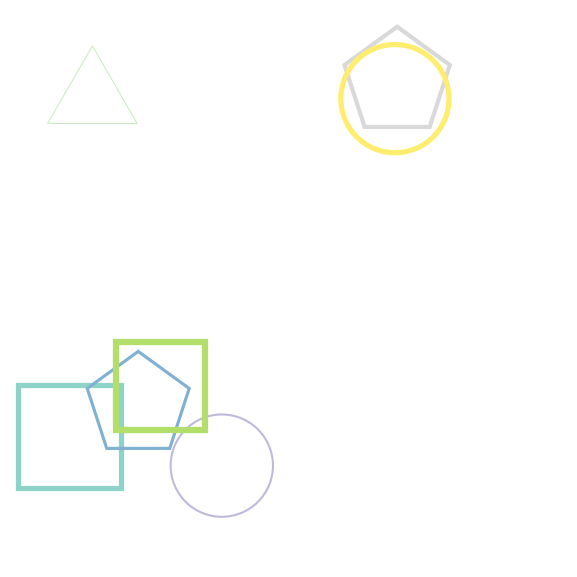[{"shape": "square", "thickness": 2.5, "radius": 0.45, "center": [0.12, 0.243]}, {"shape": "circle", "thickness": 1, "radius": 0.44, "center": [0.384, 0.193]}, {"shape": "pentagon", "thickness": 1.5, "radius": 0.46, "center": [0.239, 0.298]}, {"shape": "square", "thickness": 3, "radius": 0.38, "center": [0.278, 0.331]}, {"shape": "pentagon", "thickness": 2, "radius": 0.48, "center": [0.688, 0.857]}, {"shape": "triangle", "thickness": 0.5, "radius": 0.45, "center": [0.16, 0.83]}, {"shape": "circle", "thickness": 2.5, "radius": 0.47, "center": [0.684, 0.828]}]